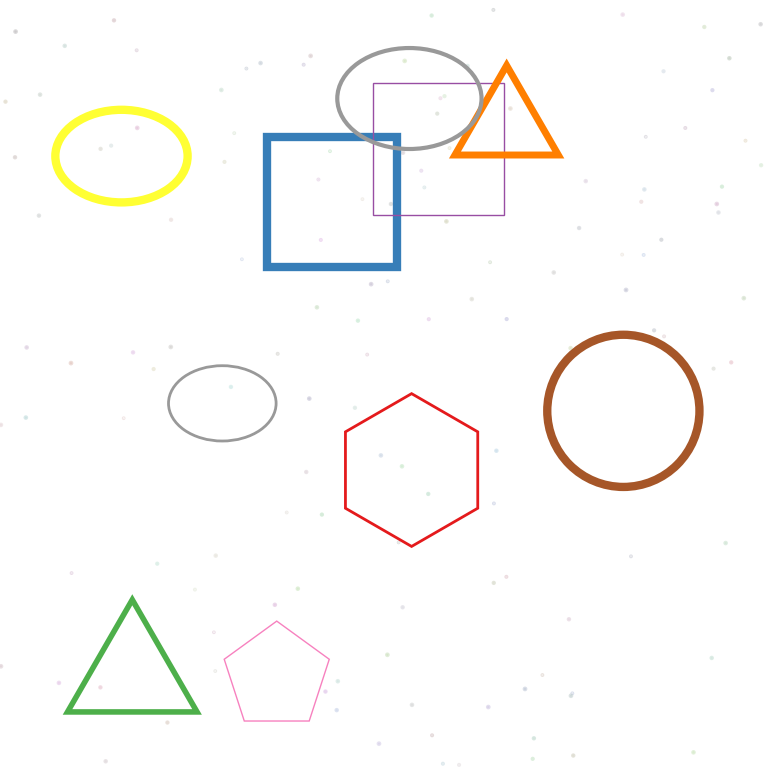[{"shape": "hexagon", "thickness": 1, "radius": 0.5, "center": [0.535, 0.39]}, {"shape": "square", "thickness": 3, "radius": 0.42, "center": [0.431, 0.738]}, {"shape": "triangle", "thickness": 2, "radius": 0.49, "center": [0.172, 0.124]}, {"shape": "square", "thickness": 0.5, "radius": 0.43, "center": [0.57, 0.806]}, {"shape": "triangle", "thickness": 2.5, "radius": 0.39, "center": [0.658, 0.837]}, {"shape": "oval", "thickness": 3, "radius": 0.43, "center": [0.158, 0.797]}, {"shape": "circle", "thickness": 3, "radius": 0.49, "center": [0.81, 0.466]}, {"shape": "pentagon", "thickness": 0.5, "radius": 0.36, "center": [0.359, 0.122]}, {"shape": "oval", "thickness": 1, "radius": 0.35, "center": [0.289, 0.476]}, {"shape": "oval", "thickness": 1.5, "radius": 0.47, "center": [0.532, 0.872]}]